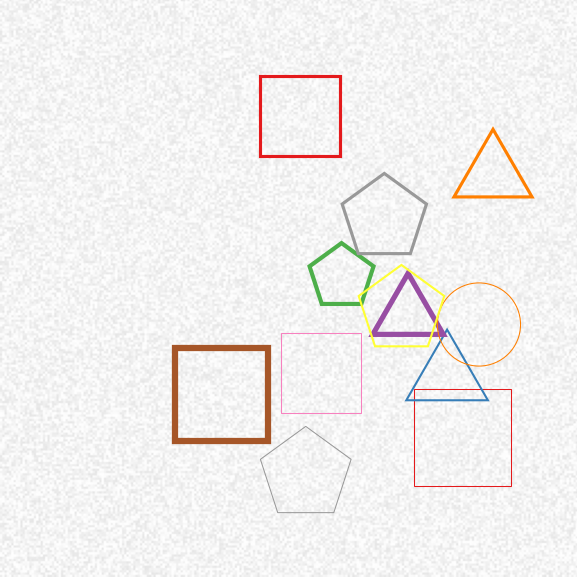[{"shape": "square", "thickness": 0.5, "radius": 0.42, "center": [0.801, 0.242]}, {"shape": "square", "thickness": 1.5, "radius": 0.35, "center": [0.519, 0.798]}, {"shape": "triangle", "thickness": 1, "radius": 0.41, "center": [0.774, 0.347]}, {"shape": "pentagon", "thickness": 2, "radius": 0.29, "center": [0.591, 0.52]}, {"shape": "triangle", "thickness": 2.5, "radius": 0.35, "center": [0.707, 0.455]}, {"shape": "triangle", "thickness": 1.5, "radius": 0.39, "center": [0.854, 0.697]}, {"shape": "circle", "thickness": 0.5, "radius": 0.36, "center": [0.829, 0.437]}, {"shape": "pentagon", "thickness": 1, "radius": 0.39, "center": [0.695, 0.462]}, {"shape": "square", "thickness": 3, "radius": 0.4, "center": [0.384, 0.316]}, {"shape": "square", "thickness": 0.5, "radius": 0.35, "center": [0.556, 0.354]}, {"shape": "pentagon", "thickness": 1.5, "radius": 0.38, "center": [0.665, 0.622]}, {"shape": "pentagon", "thickness": 0.5, "radius": 0.41, "center": [0.529, 0.178]}]